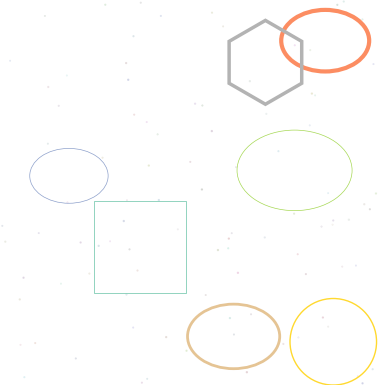[{"shape": "square", "thickness": 0.5, "radius": 0.6, "center": [0.363, 0.358]}, {"shape": "oval", "thickness": 3, "radius": 0.57, "center": [0.845, 0.894]}, {"shape": "oval", "thickness": 0.5, "radius": 0.51, "center": [0.179, 0.543]}, {"shape": "oval", "thickness": 0.5, "radius": 0.75, "center": [0.765, 0.557]}, {"shape": "circle", "thickness": 1, "radius": 0.56, "center": [0.866, 0.112]}, {"shape": "oval", "thickness": 2, "radius": 0.6, "center": [0.607, 0.126]}, {"shape": "hexagon", "thickness": 2.5, "radius": 0.54, "center": [0.689, 0.838]}]